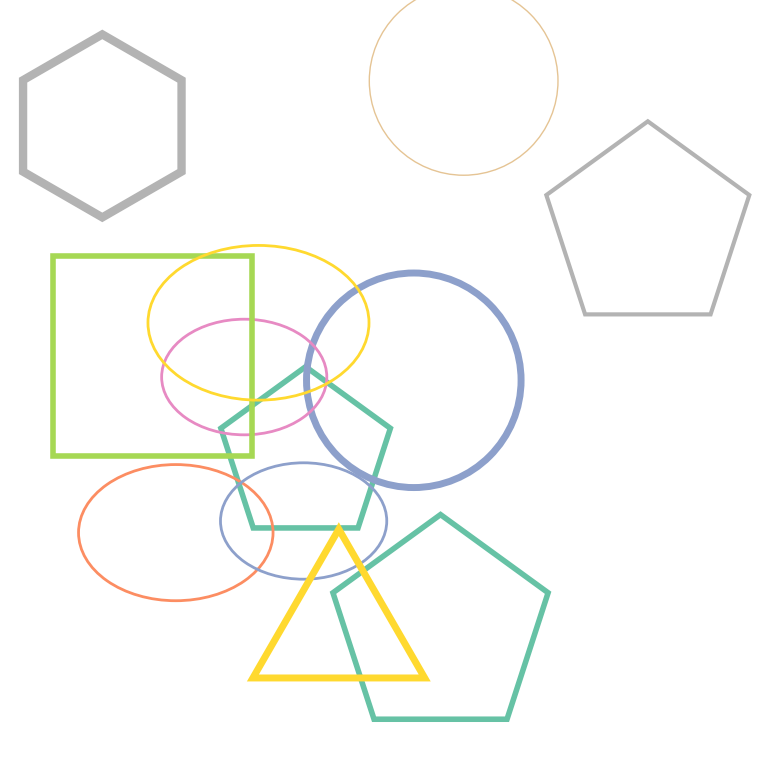[{"shape": "pentagon", "thickness": 2, "radius": 0.73, "center": [0.572, 0.185]}, {"shape": "pentagon", "thickness": 2, "radius": 0.58, "center": [0.397, 0.408]}, {"shape": "oval", "thickness": 1, "radius": 0.63, "center": [0.228, 0.308]}, {"shape": "oval", "thickness": 1, "radius": 0.54, "center": [0.394, 0.323]}, {"shape": "circle", "thickness": 2.5, "radius": 0.7, "center": [0.537, 0.506]}, {"shape": "oval", "thickness": 1, "radius": 0.54, "center": [0.317, 0.51]}, {"shape": "square", "thickness": 2, "radius": 0.65, "center": [0.198, 0.537]}, {"shape": "triangle", "thickness": 2.5, "radius": 0.64, "center": [0.44, 0.184]}, {"shape": "oval", "thickness": 1, "radius": 0.72, "center": [0.336, 0.581]}, {"shape": "circle", "thickness": 0.5, "radius": 0.61, "center": [0.602, 0.895]}, {"shape": "hexagon", "thickness": 3, "radius": 0.59, "center": [0.133, 0.837]}, {"shape": "pentagon", "thickness": 1.5, "radius": 0.69, "center": [0.841, 0.704]}]